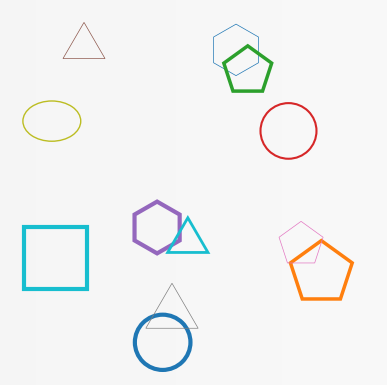[{"shape": "hexagon", "thickness": 0.5, "radius": 0.33, "center": [0.609, 0.87]}, {"shape": "circle", "thickness": 3, "radius": 0.36, "center": [0.42, 0.111]}, {"shape": "pentagon", "thickness": 2.5, "radius": 0.42, "center": [0.829, 0.291]}, {"shape": "pentagon", "thickness": 2.5, "radius": 0.32, "center": [0.639, 0.816]}, {"shape": "circle", "thickness": 1.5, "radius": 0.36, "center": [0.744, 0.66]}, {"shape": "hexagon", "thickness": 3, "radius": 0.34, "center": [0.405, 0.409]}, {"shape": "triangle", "thickness": 0.5, "radius": 0.31, "center": [0.217, 0.879]}, {"shape": "pentagon", "thickness": 0.5, "radius": 0.3, "center": [0.777, 0.365]}, {"shape": "triangle", "thickness": 0.5, "radius": 0.39, "center": [0.444, 0.186]}, {"shape": "oval", "thickness": 1, "radius": 0.37, "center": [0.134, 0.685]}, {"shape": "triangle", "thickness": 2, "radius": 0.3, "center": [0.485, 0.374]}, {"shape": "square", "thickness": 3, "radius": 0.4, "center": [0.143, 0.329]}]